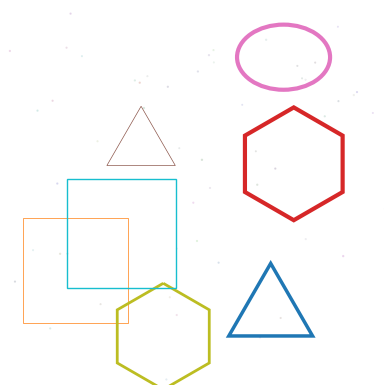[{"shape": "triangle", "thickness": 2.5, "radius": 0.63, "center": [0.703, 0.19]}, {"shape": "square", "thickness": 0.5, "radius": 0.68, "center": [0.196, 0.297]}, {"shape": "hexagon", "thickness": 3, "radius": 0.73, "center": [0.763, 0.575]}, {"shape": "triangle", "thickness": 0.5, "radius": 0.51, "center": [0.366, 0.621]}, {"shape": "oval", "thickness": 3, "radius": 0.6, "center": [0.737, 0.851]}, {"shape": "hexagon", "thickness": 2, "radius": 0.69, "center": [0.424, 0.126]}, {"shape": "square", "thickness": 1, "radius": 0.7, "center": [0.316, 0.394]}]